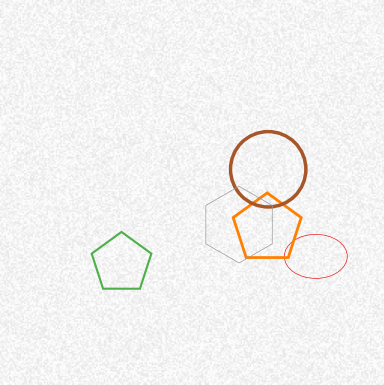[{"shape": "oval", "thickness": 0.5, "radius": 0.41, "center": [0.82, 0.334]}, {"shape": "pentagon", "thickness": 1.5, "radius": 0.41, "center": [0.316, 0.316]}, {"shape": "pentagon", "thickness": 2, "radius": 0.46, "center": [0.694, 0.406]}, {"shape": "circle", "thickness": 2.5, "radius": 0.49, "center": [0.697, 0.56]}, {"shape": "hexagon", "thickness": 0.5, "radius": 0.5, "center": [0.621, 0.417]}]